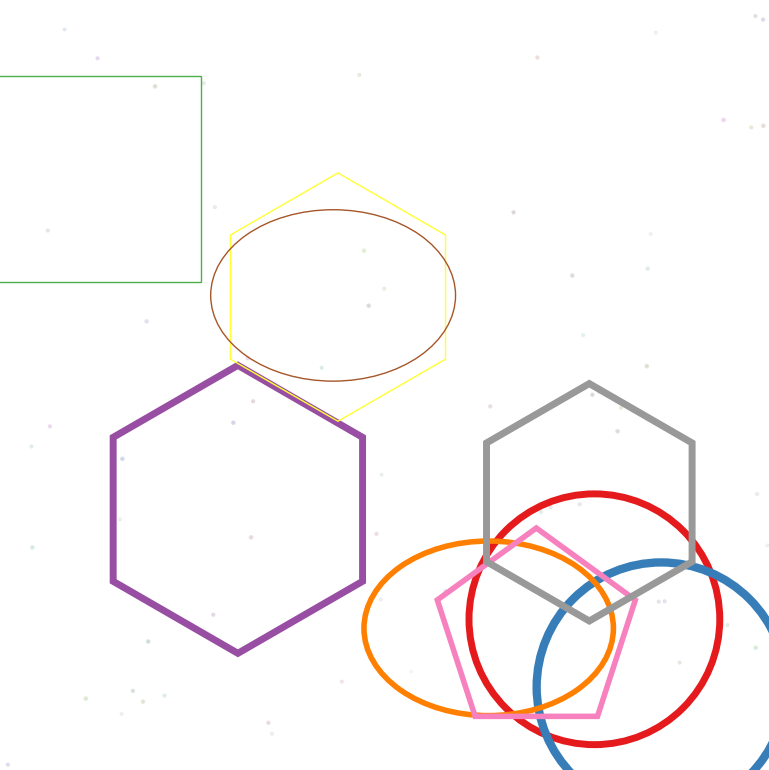[{"shape": "circle", "thickness": 2.5, "radius": 0.81, "center": [0.772, 0.196]}, {"shape": "circle", "thickness": 3, "radius": 0.81, "center": [0.859, 0.108]}, {"shape": "square", "thickness": 0.5, "radius": 0.67, "center": [0.128, 0.768]}, {"shape": "hexagon", "thickness": 2.5, "radius": 0.94, "center": [0.309, 0.339]}, {"shape": "oval", "thickness": 2, "radius": 0.81, "center": [0.635, 0.184]}, {"shape": "hexagon", "thickness": 0.5, "radius": 0.81, "center": [0.439, 0.614]}, {"shape": "oval", "thickness": 0.5, "radius": 0.8, "center": [0.433, 0.616]}, {"shape": "pentagon", "thickness": 2, "radius": 0.68, "center": [0.697, 0.179]}, {"shape": "hexagon", "thickness": 2.5, "radius": 0.77, "center": [0.765, 0.348]}]